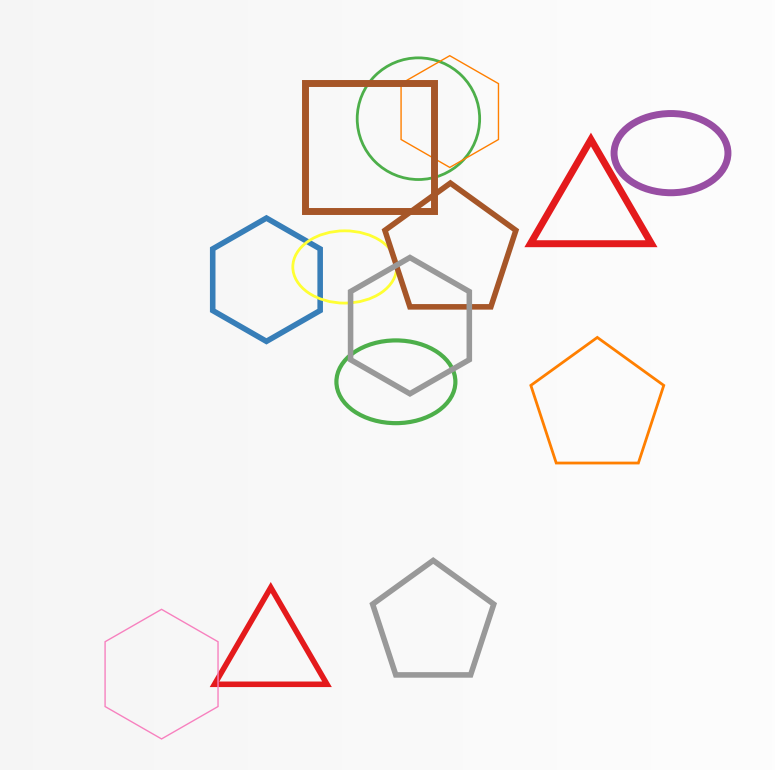[{"shape": "triangle", "thickness": 2, "radius": 0.42, "center": [0.349, 0.153]}, {"shape": "triangle", "thickness": 2.5, "radius": 0.45, "center": [0.763, 0.729]}, {"shape": "hexagon", "thickness": 2, "radius": 0.4, "center": [0.344, 0.637]}, {"shape": "oval", "thickness": 1.5, "radius": 0.38, "center": [0.511, 0.504]}, {"shape": "circle", "thickness": 1, "radius": 0.4, "center": [0.54, 0.846]}, {"shape": "oval", "thickness": 2.5, "radius": 0.37, "center": [0.866, 0.801]}, {"shape": "hexagon", "thickness": 0.5, "radius": 0.36, "center": [0.58, 0.855]}, {"shape": "pentagon", "thickness": 1, "radius": 0.45, "center": [0.771, 0.472]}, {"shape": "oval", "thickness": 1, "radius": 0.34, "center": [0.445, 0.653]}, {"shape": "square", "thickness": 2.5, "radius": 0.42, "center": [0.477, 0.809]}, {"shape": "pentagon", "thickness": 2, "radius": 0.44, "center": [0.581, 0.673]}, {"shape": "hexagon", "thickness": 0.5, "radius": 0.42, "center": [0.208, 0.124]}, {"shape": "pentagon", "thickness": 2, "radius": 0.41, "center": [0.559, 0.19]}, {"shape": "hexagon", "thickness": 2, "radius": 0.44, "center": [0.529, 0.577]}]